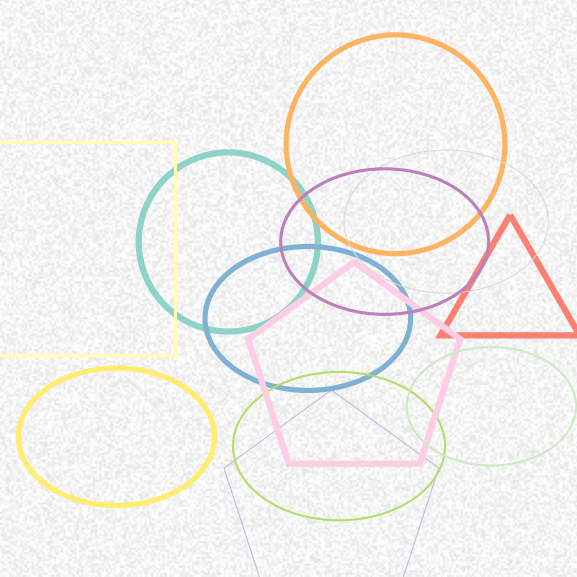[{"shape": "circle", "thickness": 3, "radius": 0.78, "center": [0.395, 0.58]}, {"shape": "square", "thickness": 1.5, "radius": 0.92, "center": [0.119, 0.569]}, {"shape": "pentagon", "thickness": 0.5, "radius": 0.98, "center": [0.574, 0.128]}, {"shape": "triangle", "thickness": 3, "radius": 0.7, "center": [0.883, 0.488]}, {"shape": "oval", "thickness": 2.5, "radius": 0.89, "center": [0.533, 0.448]}, {"shape": "circle", "thickness": 2.5, "radius": 0.95, "center": [0.685, 0.749]}, {"shape": "oval", "thickness": 1, "radius": 0.92, "center": [0.587, 0.227]}, {"shape": "pentagon", "thickness": 3, "radius": 0.97, "center": [0.613, 0.352]}, {"shape": "oval", "thickness": 0.5, "radius": 0.88, "center": [0.772, 0.615]}, {"shape": "oval", "thickness": 1.5, "radius": 0.9, "center": [0.666, 0.581]}, {"shape": "oval", "thickness": 1, "radius": 0.73, "center": [0.851, 0.296]}, {"shape": "oval", "thickness": 2.5, "radius": 0.85, "center": [0.202, 0.243]}]